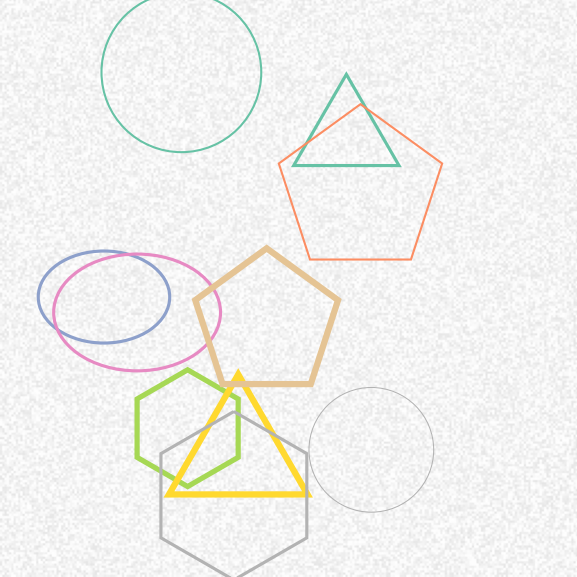[{"shape": "circle", "thickness": 1, "radius": 0.69, "center": [0.314, 0.874]}, {"shape": "triangle", "thickness": 1.5, "radius": 0.53, "center": [0.6, 0.765]}, {"shape": "pentagon", "thickness": 1, "radius": 0.74, "center": [0.624, 0.67]}, {"shape": "oval", "thickness": 1.5, "radius": 0.57, "center": [0.18, 0.485]}, {"shape": "oval", "thickness": 1.5, "radius": 0.72, "center": [0.237, 0.458]}, {"shape": "hexagon", "thickness": 2.5, "radius": 0.51, "center": [0.325, 0.258]}, {"shape": "triangle", "thickness": 3, "radius": 0.69, "center": [0.413, 0.212]}, {"shape": "pentagon", "thickness": 3, "radius": 0.65, "center": [0.462, 0.439]}, {"shape": "hexagon", "thickness": 1.5, "radius": 0.73, "center": [0.405, 0.141]}, {"shape": "circle", "thickness": 0.5, "radius": 0.54, "center": [0.643, 0.22]}]